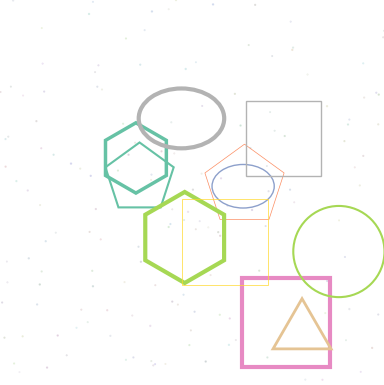[{"shape": "hexagon", "thickness": 2.5, "radius": 0.46, "center": [0.353, 0.59]}, {"shape": "pentagon", "thickness": 1.5, "radius": 0.47, "center": [0.362, 0.537]}, {"shape": "pentagon", "thickness": 0.5, "radius": 0.54, "center": [0.635, 0.517]}, {"shape": "oval", "thickness": 1, "radius": 0.4, "center": [0.632, 0.516]}, {"shape": "square", "thickness": 3, "radius": 0.57, "center": [0.744, 0.162]}, {"shape": "circle", "thickness": 1.5, "radius": 0.59, "center": [0.88, 0.347]}, {"shape": "hexagon", "thickness": 3, "radius": 0.59, "center": [0.48, 0.383]}, {"shape": "square", "thickness": 0.5, "radius": 0.56, "center": [0.584, 0.371]}, {"shape": "triangle", "thickness": 2, "radius": 0.43, "center": [0.785, 0.137]}, {"shape": "oval", "thickness": 3, "radius": 0.56, "center": [0.471, 0.692]}, {"shape": "square", "thickness": 1, "radius": 0.48, "center": [0.737, 0.641]}]